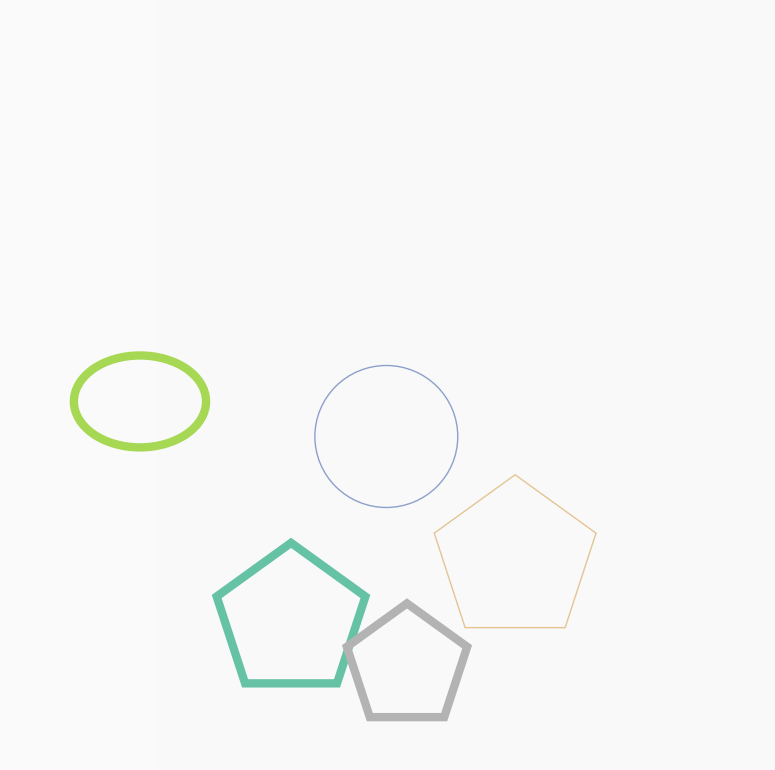[{"shape": "pentagon", "thickness": 3, "radius": 0.5, "center": [0.376, 0.194]}, {"shape": "circle", "thickness": 0.5, "radius": 0.46, "center": [0.498, 0.433]}, {"shape": "oval", "thickness": 3, "radius": 0.43, "center": [0.181, 0.479]}, {"shape": "pentagon", "thickness": 0.5, "radius": 0.55, "center": [0.665, 0.274]}, {"shape": "pentagon", "thickness": 3, "radius": 0.41, "center": [0.525, 0.135]}]